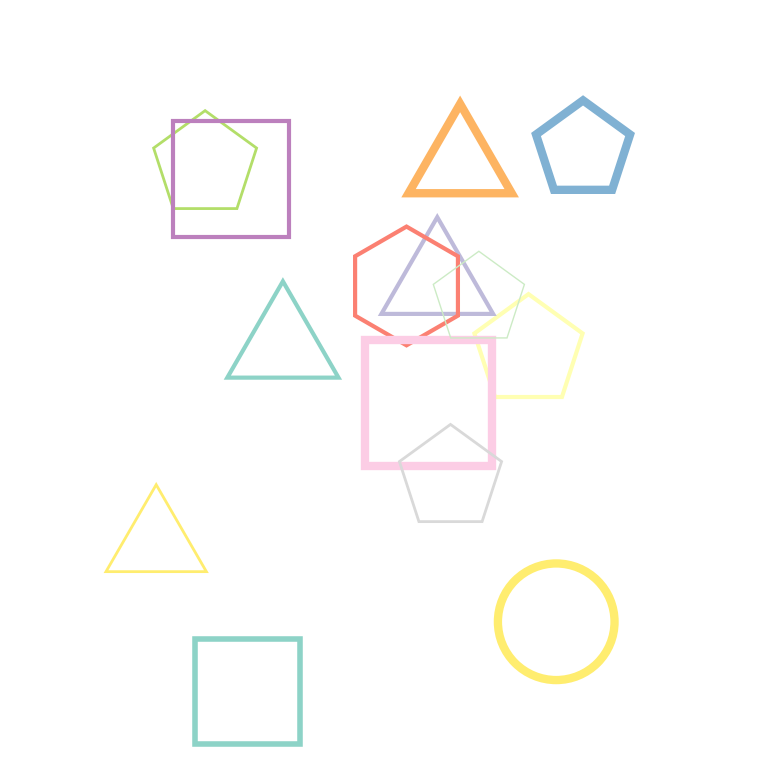[{"shape": "triangle", "thickness": 1.5, "radius": 0.42, "center": [0.367, 0.551]}, {"shape": "square", "thickness": 2, "radius": 0.34, "center": [0.321, 0.102]}, {"shape": "pentagon", "thickness": 1.5, "radius": 0.37, "center": [0.686, 0.544]}, {"shape": "triangle", "thickness": 1.5, "radius": 0.42, "center": [0.568, 0.634]}, {"shape": "hexagon", "thickness": 1.5, "radius": 0.39, "center": [0.528, 0.629]}, {"shape": "pentagon", "thickness": 3, "radius": 0.32, "center": [0.757, 0.805]}, {"shape": "triangle", "thickness": 3, "radius": 0.39, "center": [0.598, 0.788]}, {"shape": "pentagon", "thickness": 1, "radius": 0.35, "center": [0.266, 0.786]}, {"shape": "square", "thickness": 3, "radius": 0.41, "center": [0.556, 0.477]}, {"shape": "pentagon", "thickness": 1, "radius": 0.35, "center": [0.585, 0.379]}, {"shape": "square", "thickness": 1.5, "radius": 0.38, "center": [0.301, 0.767]}, {"shape": "pentagon", "thickness": 0.5, "radius": 0.31, "center": [0.622, 0.611]}, {"shape": "triangle", "thickness": 1, "radius": 0.38, "center": [0.203, 0.295]}, {"shape": "circle", "thickness": 3, "radius": 0.38, "center": [0.722, 0.193]}]